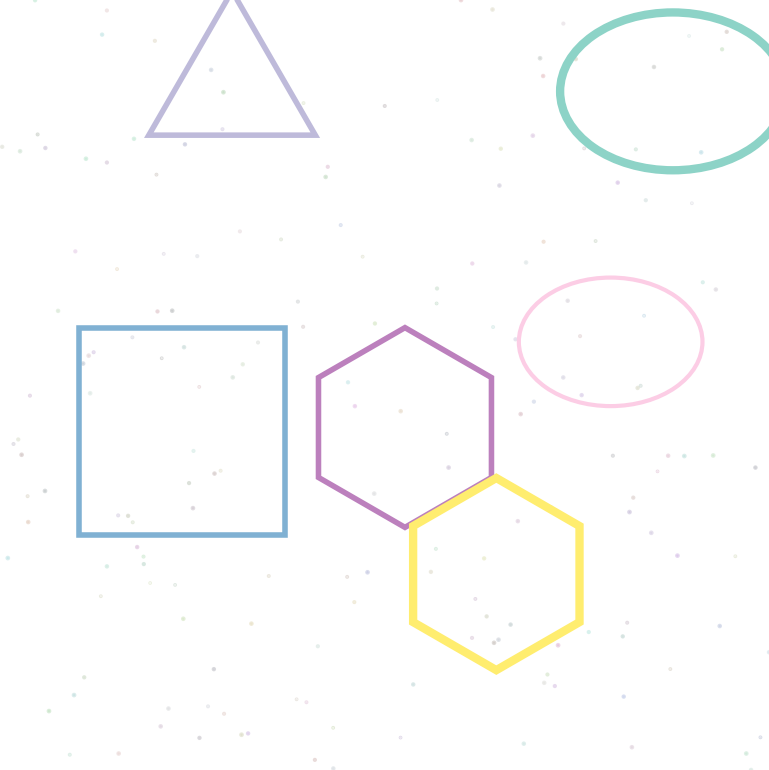[{"shape": "oval", "thickness": 3, "radius": 0.73, "center": [0.874, 0.881]}, {"shape": "triangle", "thickness": 2, "radius": 0.62, "center": [0.301, 0.887]}, {"shape": "square", "thickness": 2, "radius": 0.67, "center": [0.236, 0.44]}, {"shape": "oval", "thickness": 1.5, "radius": 0.6, "center": [0.793, 0.556]}, {"shape": "hexagon", "thickness": 2, "radius": 0.65, "center": [0.526, 0.445]}, {"shape": "hexagon", "thickness": 3, "radius": 0.62, "center": [0.645, 0.254]}]